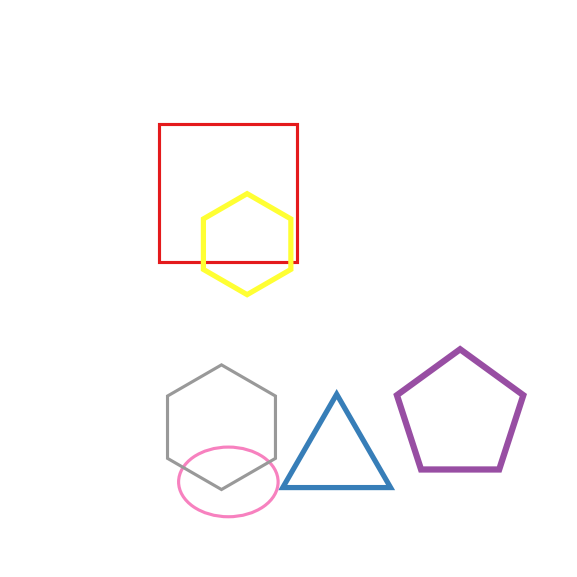[{"shape": "square", "thickness": 1.5, "radius": 0.6, "center": [0.395, 0.665]}, {"shape": "triangle", "thickness": 2.5, "radius": 0.54, "center": [0.583, 0.209]}, {"shape": "pentagon", "thickness": 3, "radius": 0.58, "center": [0.797, 0.279]}, {"shape": "hexagon", "thickness": 2.5, "radius": 0.44, "center": [0.428, 0.576]}, {"shape": "oval", "thickness": 1.5, "radius": 0.43, "center": [0.395, 0.165]}, {"shape": "hexagon", "thickness": 1.5, "radius": 0.54, "center": [0.384, 0.259]}]